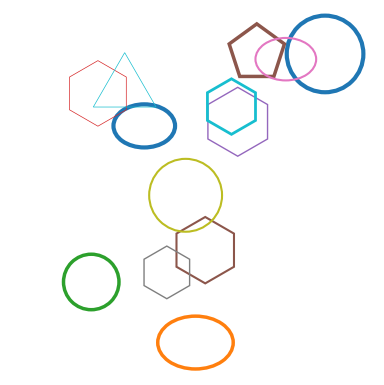[{"shape": "circle", "thickness": 3, "radius": 0.5, "center": [0.844, 0.86]}, {"shape": "oval", "thickness": 3, "radius": 0.4, "center": [0.375, 0.673]}, {"shape": "oval", "thickness": 2.5, "radius": 0.49, "center": [0.508, 0.11]}, {"shape": "circle", "thickness": 2.5, "radius": 0.36, "center": [0.237, 0.268]}, {"shape": "hexagon", "thickness": 0.5, "radius": 0.43, "center": [0.254, 0.757]}, {"shape": "hexagon", "thickness": 1, "radius": 0.45, "center": [0.617, 0.684]}, {"shape": "hexagon", "thickness": 1.5, "radius": 0.43, "center": [0.533, 0.35]}, {"shape": "pentagon", "thickness": 2.5, "radius": 0.38, "center": [0.667, 0.862]}, {"shape": "oval", "thickness": 1.5, "radius": 0.39, "center": [0.742, 0.846]}, {"shape": "hexagon", "thickness": 1, "radius": 0.34, "center": [0.433, 0.292]}, {"shape": "circle", "thickness": 1.5, "radius": 0.47, "center": [0.482, 0.493]}, {"shape": "triangle", "thickness": 0.5, "radius": 0.47, "center": [0.324, 0.769]}, {"shape": "hexagon", "thickness": 2, "radius": 0.36, "center": [0.601, 0.723]}]